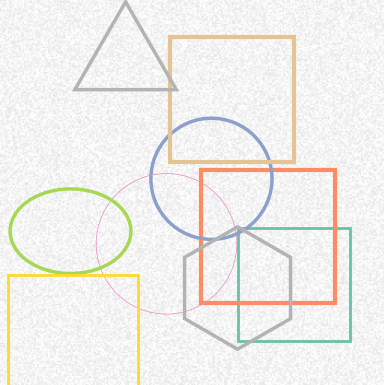[{"shape": "square", "thickness": 2, "radius": 0.73, "center": [0.763, 0.261]}, {"shape": "square", "thickness": 3, "radius": 0.87, "center": [0.695, 0.386]}, {"shape": "circle", "thickness": 2.5, "radius": 0.79, "center": [0.549, 0.536]}, {"shape": "circle", "thickness": 0.5, "radius": 0.91, "center": [0.432, 0.367]}, {"shape": "oval", "thickness": 2.5, "radius": 0.78, "center": [0.183, 0.399]}, {"shape": "square", "thickness": 2, "radius": 0.84, "center": [0.19, 0.116]}, {"shape": "square", "thickness": 3, "radius": 0.81, "center": [0.602, 0.742]}, {"shape": "triangle", "thickness": 2.5, "radius": 0.76, "center": [0.326, 0.843]}, {"shape": "hexagon", "thickness": 2.5, "radius": 0.79, "center": [0.617, 0.252]}]